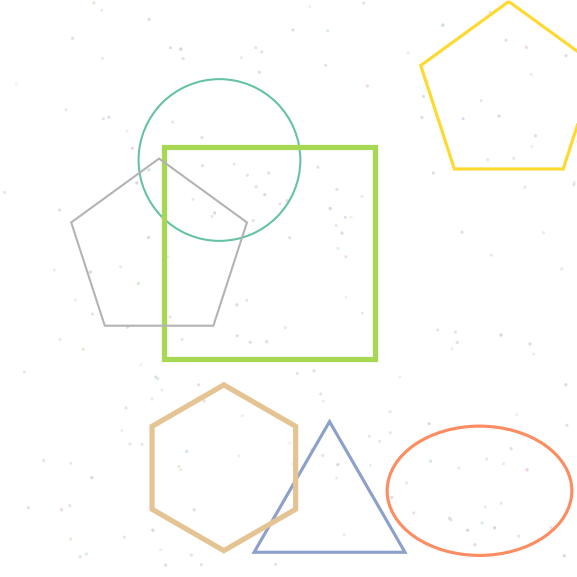[{"shape": "circle", "thickness": 1, "radius": 0.7, "center": [0.38, 0.722]}, {"shape": "oval", "thickness": 1.5, "radius": 0.8, "center": [0.83, 0.149]}, {"shape": "triangle", "thickness": 1.5, "radius": 0.75, "center": [0.571, 0.118]}, {"shape": "square", "thickness": 2.5, "radius": 0.92, "center": [0.466, 0.561]}, {"shape": "pentagon", "thickness": 1.5, "radius": 0.8, "center": [0.881, 0.836]}, {"shape": "hexagon", "thickness": 2.5, "radius": 0.72, "center": [0.388, 0.189]}, {"shape": "pentagon", "thickness": 1, "radius": 0.8, "center": [0.275, 0.565]}]